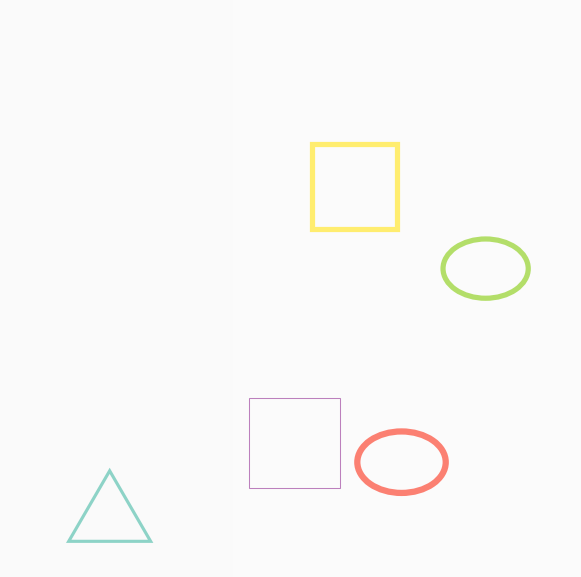[{"shape": "triangle", "thickness": 1.5, "radius": 0.41, "center": [0.189, 0.102]}, {"shape": "oval", "thickness": 3, "radius": 0.38, "center": [0.691, 0.199]}, {"shape": "oval", "thickness": 2.5, "radius": 0.37, "center": [0.835, 0.534]}, {"shape": "square", "thickness": 0.5, "radius": 0.39, "center": [0.506, 0.232]}, {"shape": "square", "thickness": 2.5, "radius": 0.37, "center": [0.61, 0.677]}]